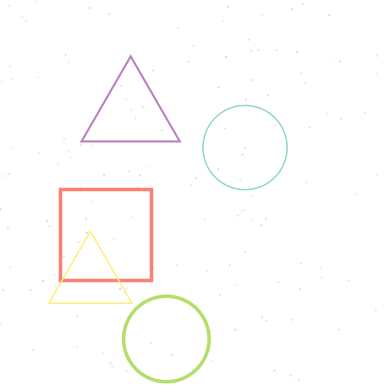[{"shape": "circle", "thickness": 1, "radius": 0.55, "center": [0.636, 0.617]}, {"shape": "square", "thickness": 2.5, "radius": 0.59, "center": [0.274, 0.391]}, {"shape": "circle", "thickness": 2.5, "radius": 0.56, "center": [0.432, 0.12]}, {"shape": "triangle", "thickness": 1.5, "radius": 0.74, "center": [0.339, 0.706]}, {"shape": "triangle", "thickness": 1, "radius": 0.62, "center": [0.235, 0.274]}]